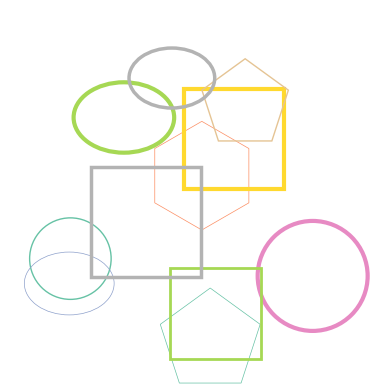[{"shape": "pentagon", "thickness": 0.5, "radius": 0.68, "center": [0.546, 0.115]}, {"shape": "circle", "thickness": 1, "radius": 0.53, "center": [0.183, 0.328]}, {"shape": "hexagon", "thickness": 0.5, "radius": 0.71, "center": [0.524, 0.544]}, {"shape": "oval", "thickness": 0.5, "radius": 0.58, "center": [0.18, 0.264]}, {"shape": "circle", "thickness": 3, "radius": 0.71, "center": [0.812, 0.283]}, {"shape": "square", "thickness": 2, "radius": 0.59, "center": [0.559, 0.186]}, {"shape": "oval", "thickness": 3, "radius": 0.65, "center": [0.322, 0.695]}, {"shape": "square", "thickness": 3, "radius": 0.65, "center": [0.607, 0.639]}, {"shape": "pentagon", "thickness": 1, "radius": 0.59, "center": [0.637, 0.729]}, {"shape": "square", "thickness": 2.5, "radius": 0.72, "center": [0.38, 0.424]}, {"shape": "oval", "thickness": 2.5, "radius": 0.56, "center": [0.446, 0.797]}]